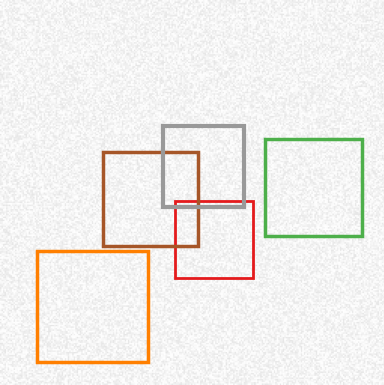[{"shape": "square", "thickness": 2, "radius": 0.5, "center": [0.556, 0.378]}, {"shape": "square", "thickness": 2.5, "radius": 0.63, "center": [0.814, 0.513]}, {"shape": "square", "thickness": 2.5, "radius": 0.72, "center": [0.24, 0.203]}, {"shape": "square", "thickness": 2.5, "radius": 0.61, "center": [0.391, 0.483]}, {"shape": "square", "thickness": 3, "radius": 0.53, "center": [0.529, 0.567]}]